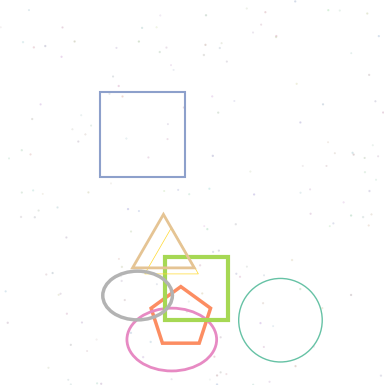[{"shape": "circle", "thickness": 1, "radius": 0.54, "center": [0.728, 0.168]}, {"shape": "pentagon", "thickness": 2.5, "radius": 0.41, "center": [0.47, 0.174]}, {"shape": "square", "thickness": 1.5, "radius": 0.55, "center": [0.371, 0.651]}, {"shape": "oval", "thickness": 2, "radius": 0.58, "center": [0.446, 0.118]}, {"shape": "square", "thickness": 3, "radius": 0.41, "center": [0.511, 0.251]}, {"shape": "triangle", "thickness": 0.5, "radius": 0.4, "center": [0.446, 0.329]}, {"shape": "triangle", "thickness": 2, "radius": 0.46, "center": [0.425, 0.351]}, {"shape": "oval", "thickness": 2.5, "radius": 0.45, "center": [0.357, 0.232]}]